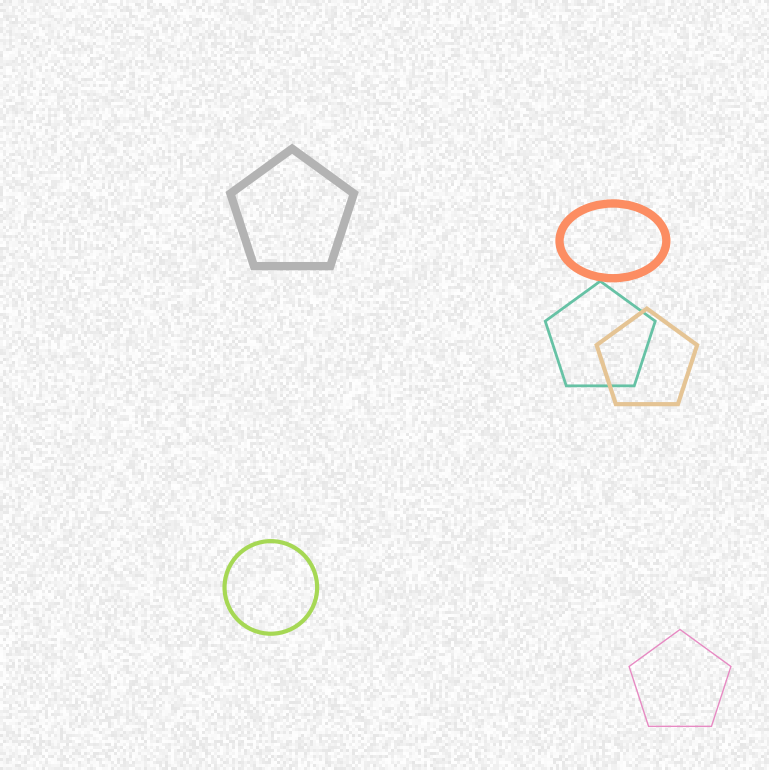[{"shape": "pentagon", "thickness": 1, "radius": 0.38, "center": [0.78, 0.56]}, {"shape": "oval", "thickness": 3, "radius": 0.35, "center": [0.796, 0.687]}, {"shape": "pentagon", "thickness": 0.5, "radius": 0.35, "center": [0.883, 0.113]}, {"shape": "circle", "thickness": 1.5, "radius": 0.3, "center": [0.352, 0.237]}, {"shape": "pentagon", "thickness": 1.5, "radius": 0.34, "center": [0.84, 0.531]}, {"shape": "pentagon", "thickness": 3, "radius": 0.42, "center": [0.379, 0.723]}]